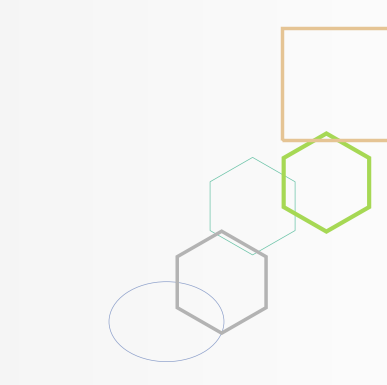[{"shape": "hexagon", "thickness": 0.5, "radius": 0.63, "center": [0.652, 0.465]}, {"shape": "oval", "thickness": 0.5, "radius": 0.74, "center": [0.43, 0.164]}, {"shape": "hexagon", "thickness": 3, "radius": 0.64, "center": [0.842, 0.526]}, {"shape": "square", "thickness": 2.5, "radius": 0.73, "center": [0.874, 0.782]}, {"shape": "hexagon", "thickness": 2.5, "radius": 0.66, "center": [0.572, 0.267]}]